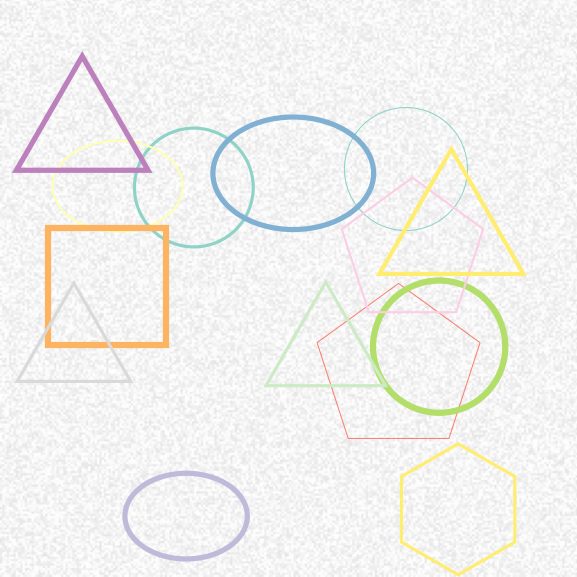[{"shape": "circle", "thickness": 0.5, "radius": 0.53, "center": [0.703, 0.706]}, {"shape": "circle", "thickness": 1.5, "radius": 0.51, "center": [0.336, 0.674]}, {"shape": "oval", "thickness": 1, "radius": 0.56, "center": [0.204, 0.677]}, {"shape": "oval", "thickness": 2.5, "radius": 0.53, "center": [0.322, 0.105]}, {"shape": "pentagon", "thickness": 0.5, "radius": 0.74, "center": [0.69, 0.36]}, {"shape": "oval", "thickness": 2.5, "radius": 0.7, "center": [0.508, 0.699]}, {"shape": "square", "thickness": 3, "radius": 0.51, "center": [0.185, 0.503]}, {"shape": "circle", "thickness": 3, "radius": 0.57, "center": [0.76, 0.399]}, {"shape": "pentagon", "thickness": 1, "radius": 0.64, "center": [0.714, 0.563]}, {"shape": "triangle", "thickness": 1.5, "radius": 0.57, "center": [0.128, 0.395]}, {"shape": "triangle", "thickness": 2.5, "radius": 0.66, "center": [0.142, 0.77]}, {"shape": "triangle", "thickness": 1.5, "radius": 0.6, "center": [0.564, 0.391]}, {"shape": "triangle", "thickness": 2, "radius": 0.72, "center": [0.782, 0.597]}, {"shape": "hexagon", "thickness": 1.5, "radius": 0.57, "center": [0.793, 0.117]}]